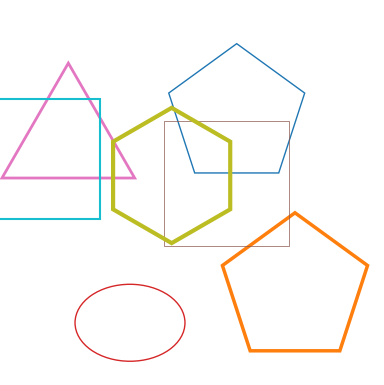[{"shape": "pentagon", "thickness": 1, "radius": 0.93, "center": [0.615, 0.701]}, {"shape": "pentagon", "thickness": 2.5, "radius": 0.99, "center": [0.766, 0.249]}, {"shape": "oval", "thickness": 1, "radius": 0.71, "center": [0.338, 0.162]}, {"shape": "square", "thickness": 0.5, "radius": 0.81, "center": [0.588, 0.523]}, {"shape": "triangle", "thickness": 2, "radius": 0.99, "center": [0.177, 0.637]}, {"shape": "hexagon", "thickness": 3, "radius": 0.88, "center": [0.446, 0.544]}, {"shape": "square", "thickness": 1.5, "radius": 0.78, "center": [0.104, 0.586]}]